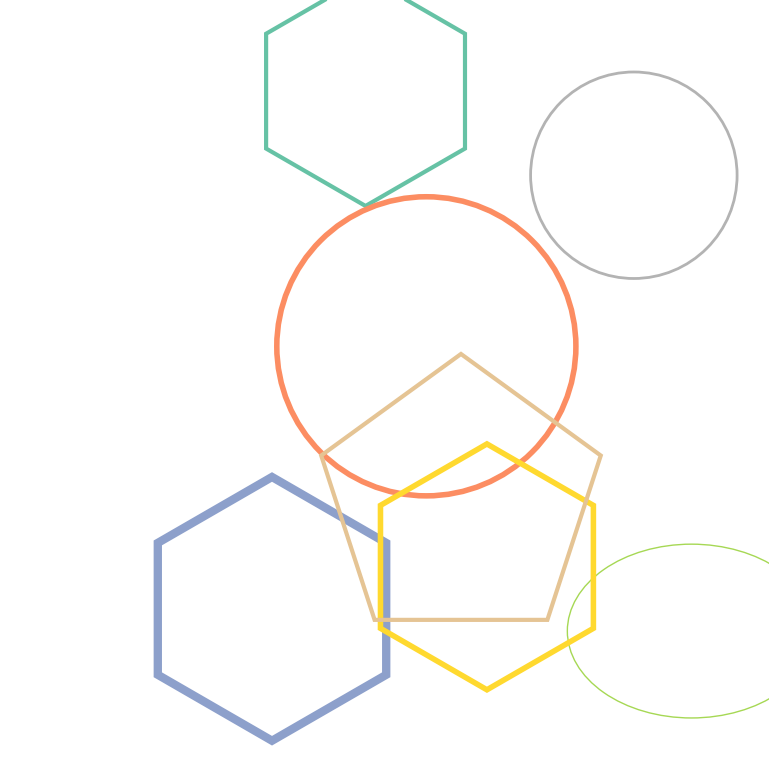[{"shape": "hexagon", "thickness": 1.5, "radius": 0.75, "center": [0.475, 0.882]}, {"shape": "circle", "thickness": 2, "radius": 0.97, "center": [0.554, 0.55]}, {"shape": "hexagon", "thickness": 3, "radius": 0.86, "center": [0.353, 0.209]}, {"shape": "oval", "thickness": 0.5, "radius": 0.81, "center": [0.898, 0.18]}, {"shape": "hexagon", "thickness": 2, "radius": 0.8, "center": [0.632, 0.264]}, {"shape": "pentagon", "thickness": 1.5, "radius": 0.95, "center": [0.599, 0.349]}, {"shape": "circle", "thickness": 1, "radius": 0.67, "center": [0.823, 0.772]}]